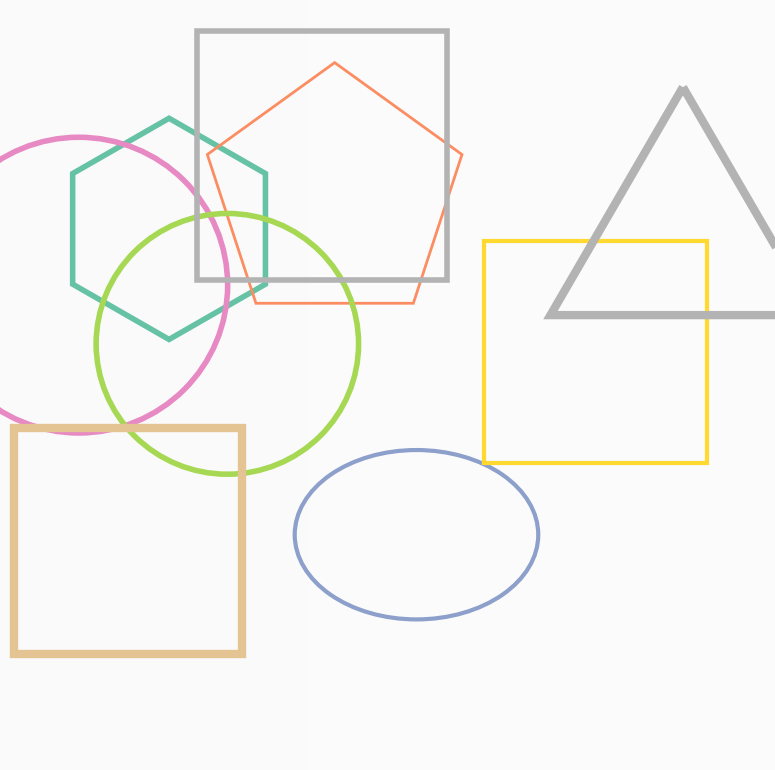[{"shape": "hexagon", "thickness": 2, "radius": 0.72, "center": [0.218, 0.703]}, {"shape": "pentagon", "thickness": 1, "radius": 0.86, "center": [0.432, 0.746]}, {"shape": "oval", "thickness": 1.5, "radius": 0.79, "center": [0.537, 0.306]}, {"shape": "circle", "thickness": 2, "radius": 0.96, "center": [0.102, 0.63]}, {"shape": "circle", "thickness": 2, "radius": 0.85, "center": [0.293, 0.553]}, {"shape": "square", "thickness": 1.5, "radius": 0.72, "center": [0.768, 0.543]}, {"shape": "square", "thickness": 3, "radius": 0.74, "center": [0.165, 0.297]}, {"shape": "triangle", "thickness": 3, "radius": 0.99, "center": [0.881, 0.689]}, {"shape": "square", "thickness": 2, "radius": 0.81, "center": [0.416, 0.798]}]